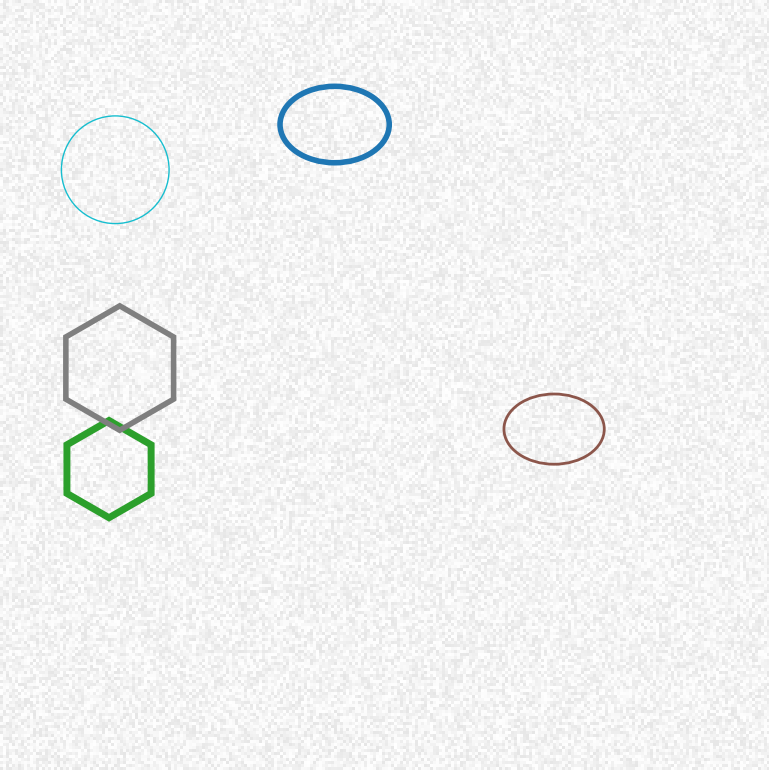[{"shape": "oval", "thickness": 2, "radius": 0.35, "center": [0.435, 0.838]}, {"shape": "hexagon", "thickness": 2.5, "radius": 0.32, "center": [0.142, 0.391]}, {"shape": "oval", "thickness": 1, "radius": 0.33, "center": [0.72, 0.443]}, {"shape": "hexagon", "thickness": 2, "radius": 0.4, "center": [0.155, 0.522]}, {"shape": "circle", "thickness": 0.5, "radius": 0.35, "center": [0.15, 0.78]}]